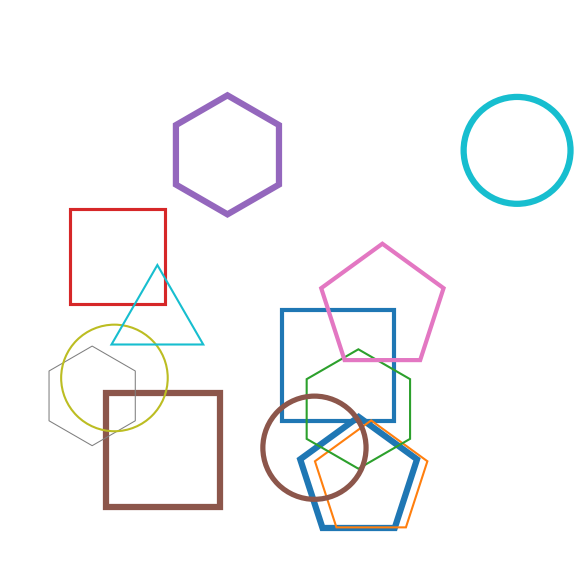[{"shape": "square", "thickness": 2, "radius": 0.48, "center": [0.586, 0.367]}, {"shape": "pentagon", "thickness": 3, "radius": 0.53, "center": [0.621, 0.171]}, {"shape": "pentagon", "thickness": 1, "radius": 0.51, "center": [0.643, 0.169]}, {"shape": "hexagon", "thickness": 1, "radius": 0.52, "center": [0.621, 0.291]}, {"shape": "square", "thickness": 1.5, "radius": 0.41, "center": [0.203, 0.556]}, {"shape": "hexagon", "thickness": 3, "radius": 0.52, "center": [0.394, 0.731]}, {"shape": "circle", "thickness": 2.5, "radius": 0.45, "center": [0.545, 0.224]}, {"shape": "square", "thickness": 3, "radius": 0.49, "center": [0.282, 0.22]}, {"shape": "pentagon", "thickness": 2, "radius": 0.56, "center": [0.662, 0.466]}, {"shape": "hexagon", "thickness": 0.5, "radius": 0.43, "center": [0.16, 0.314]}, {"shape": "circle", "thickness": 1, "radius": 0.46, "center": [0.198, 0.345]}, {"shape": "circle", "thickness": 3, "radius": 0.46, "center": [0.895, 0.739]}, {"shape": "triangle", "thickness": 1, "radius": 0.46, "center": [0.273, 0.448]}]